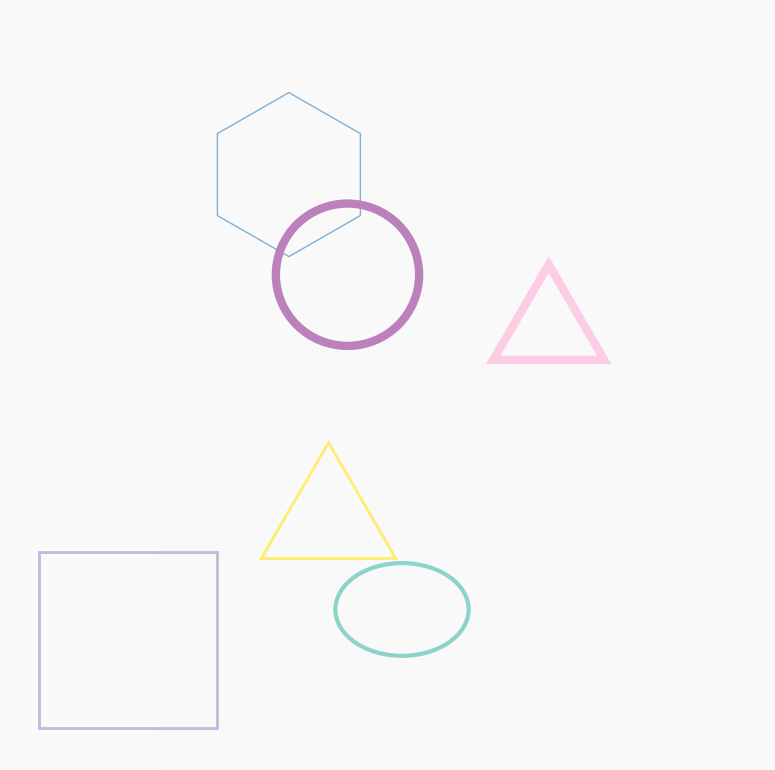[{"shape": "oval", "thickness": 1.5, "radius": 0.43, "center": [0.519, 0.208]}, {"shape": "square", "thickness": 1, "radius": 0.57, "center": [0.165, 0.168]}, {"shape": "hexagon", "thickness": 0.5, "radius": 0.53, "center": [0.373, 0.773]}, {"shape": "triangle", "thickness": 3, "radius": 0.41, "center": [0.708, 0.574]}, {"shape": "circle", "thickness": 3, "radius": 0.46, "center": [0.448, 0.643]}, {"shape": "triangle", "thickness": 1, "radius": 0.5, "center": [0.424, 0.325]}]